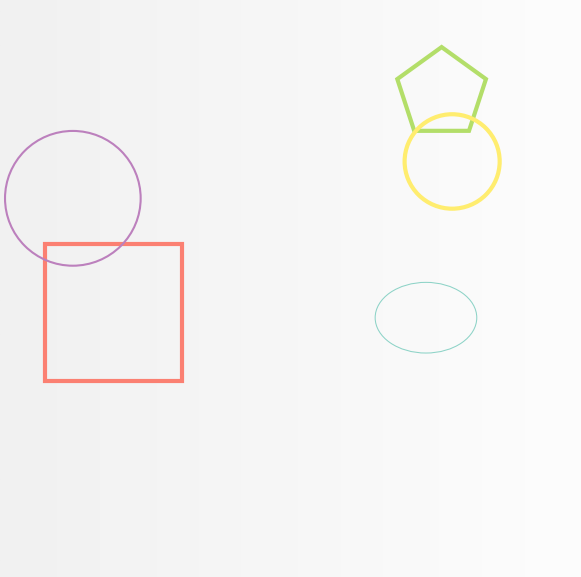[{"shape": "oval", "thickness": 0.5, "radius": 0.44, "center": [0.733, 0.449]}, {"shape": "square", "thickness": 2, "radius": 0.59, "center": [0.195, 0.458]}, {"shape": "pentagon", "thickness": 2, "radius": 0.4, "center": [0.76, 0.837]}, {"shape": "circle", "thickness": 1, "radius": 0.58, "center": [0.125, 0.656]}, {"shape": "circle", "thickness": 2, "radius": 0.41, "center": [0.778, 0.72]}]